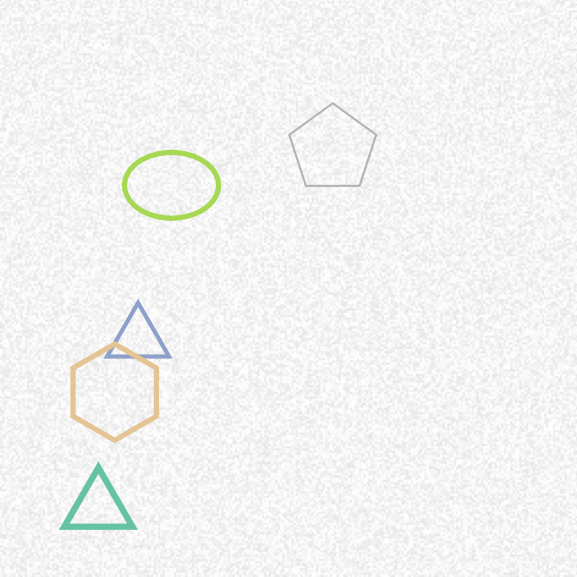[{"shape": "triangle", "thickness": 3, "radius": 0.34, "center": [0.17, 0.121]}, {"shape": "triangle", "thickness": 2, "radius": 0.31, "center": [0.239, 0.413]}, {"shape": "oval", "thickness": 2.5, "radius": 0.41, "center": [0.297, 0.678]}, {"shape": "hexagon", "thickness": 2.5, "radius": 0.42, "center": [0.199, 0.32]}, {"shape": "pentagon", "thickness": 1, "radius": 0.4, "center": [0.576, 0.741]}]